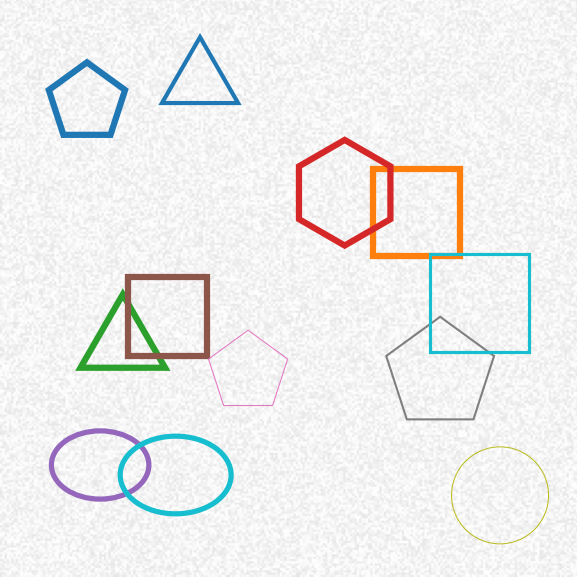[{"shape": "triangle", "thickness": 2, "radius": 0.38, "center": [0.346, 0.859]}, {"shape": "pentagon", "thickness": 3, "radius": 0.35, "center": [0.151, 0.822]}, {"shape": "square", "thickness": 3, "radius": 0.38, "center": [0.722, 0.631]}, {"shape": "triangle", "thickness": 3, "radius": 0.42, "center": [0.213, 0.405]}, {"shape": "hexagon", "thickness": 3, "radius": 0.46, "center": [0.597, 0.665]}, {"shape": "oval", "thickness": 2.5, "radius": 0.42, "center": [0.173, 0.194]}, {"shape": "square", "thickness": 3, "radius": 0.34, "center": [0.29, 0.451]}, {"shape": "pentagon", "thickness": 0.5, "radius": 0.36, "center": [0.43, 0.355]}, {"shape": "pentagon", "thickness": 1, "radius": 0.49, "center": [0.762, 0.352]}, {"shape": "circle", "thickness": 0.5, "radius": 0.42, "center": [0.866, 0.141]}, {"shape": "oval", "thickness": 2.5, "radius": 0.48, "center": [0.304, 0.177]}, {"shape": "square", "thickness": 1.5, "radius": 0.43, "center": [0.83, 0.474]}]